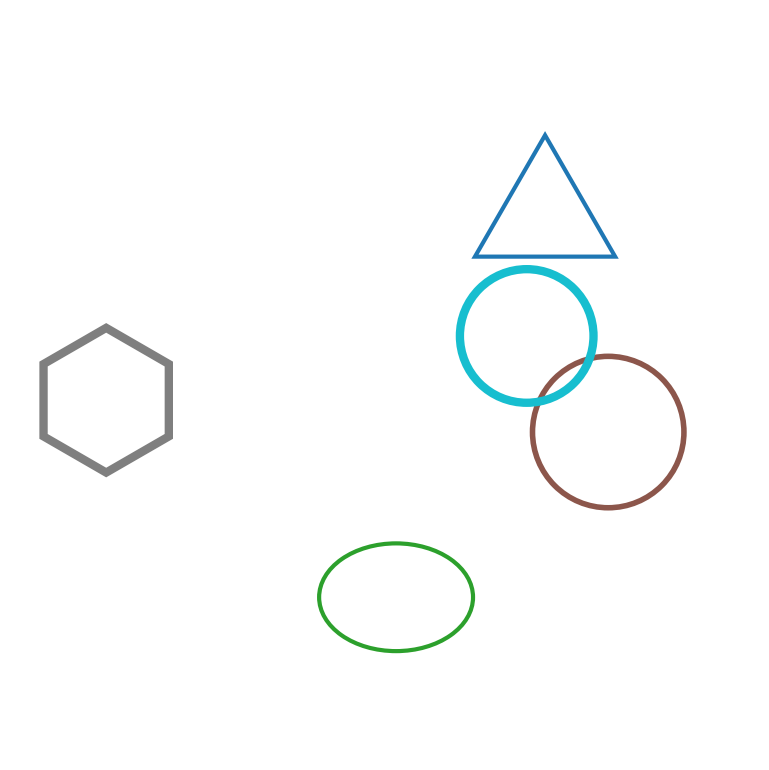[{"shape": "triangle", "thickness": 1.5, "radius": 0.53, "center": [0.708, 0.719]}, {"shape": "oval", "thickness": 1.5, "radius": 0.5, "center": [0.514, 0.224]}, {"shape": "circle", "thickness": 2, "radius": 0.49, "center": [0.79, 0.439]}, {"shape": "hexagon", "thickness": 3, "radius": 0.47, "center": [0.138, 0.48]}, {"shape": "circle", "thickness": 3, "radius": 0.43, "center": [0.684, 0.564]}]